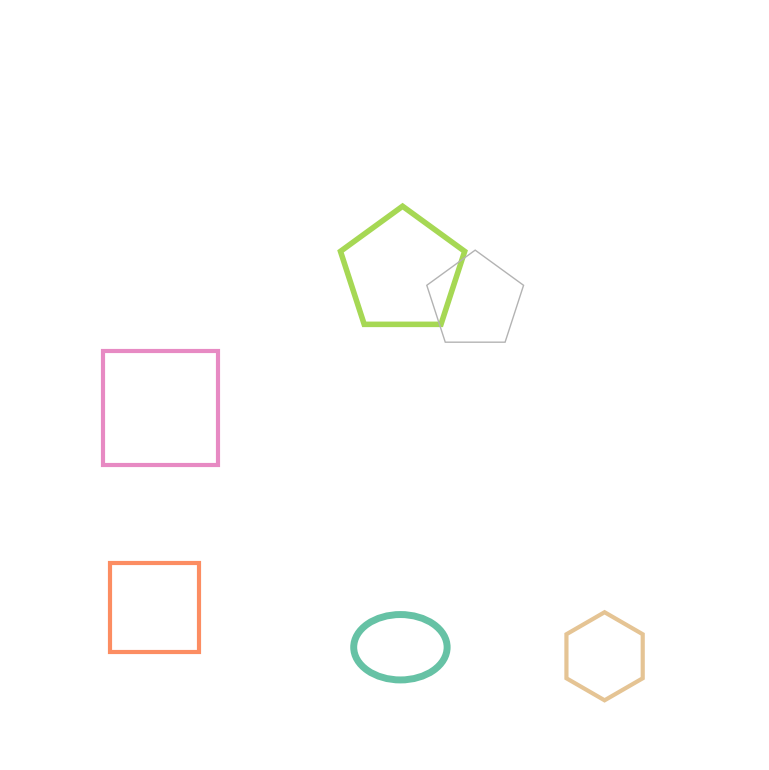[{"shape": "oval", "thickness": 2.5, "radius": 0.3, "center": [0.52, 0.159]}, {"shape": "square", "thickness": 1.5, "radius": 0.29, "center": [0.2, 0.211]}, {"shape": "square", "thickness": 1.5, "radius": 0.37, "center": [0.208, 0.47]}, {"shape": "pentagon", "thickness": 2, "radius": 0.42, "center": [0.523, 0.647]}, {"shape": "hexagon", "thickness": 1.5, "radius": 0.29, "center": [0.785, 0.148]}, {"shape": "pentagon", "thickness": 0.5, "radius": 0.33, "center": [0.617, 0.609]}]